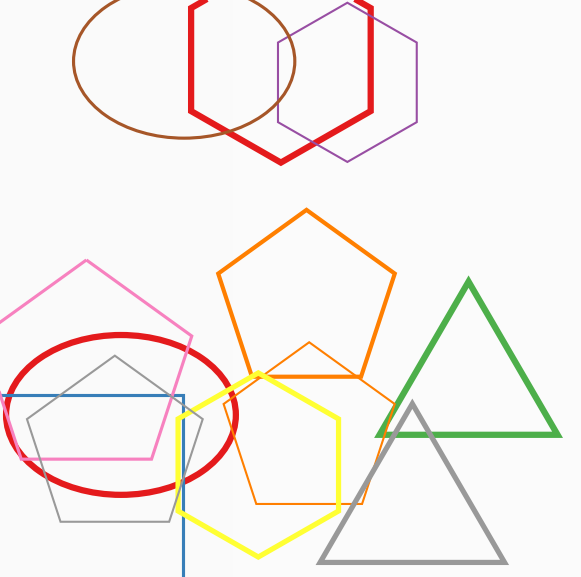[{"shape": "oval", "thickness": 3, "radius": 0.99, "center": [0.208, 0.281]}, {"shape": "hexagon", "thickness": 3, "radius": 0.89, "center": [0.483, 0.896]}, {"shape": "square", "thickness": 1.5, "radius": 0.92, "center": [0.131, 0.132]}, {"shape": "triangle", "thickness": 3, "radius": 0.88, "center": [0.806, 0.335]}, {"shape": "hexagon", "thickness": 1, "radius": 0.69, "center": [0.598, 0.857]}, {"shape": "pentagon", "thickness": 2, "radius": 0.8, "center": [0.527, 0.476]}, {"shape": "pentagon", "thickness": 1, "radius": 0.77, "center": [0.532, 0.252]}, {"shape": "hexagon", "thickness": 2.5, "radius": 0.8, "center": [0.444, 0.194]}, {"shape": "oval", "thickness": 1.5, "radius": 0.95, "center": [0.317, 0.893]}, {"shape": "pentagon", "thickness": 1.5, "radius": 0.95, "center": [0.149, 0.358]}, {"shape": "triangle", "thickness": 2.5, "radius": 0.92, "center": [0.709, 0.117]}, {"shape": "pentagon", "thickness": 1, "radius": 0.79, "center": [0.198, 0.224]}]